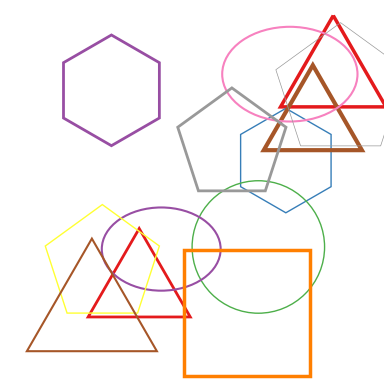[{"shape": "triangle", "thickness": 2.5, "radius": 0.79, "center": [0.866, 0.801]}, {"shape": "triangle", "thickness": 2, "radius": 0.77, "center": [0.362, 0.253]}, {"shape": "hexagon", "thickness": 1, "radius": 0.68, "center": [0.742, 0.583]}, {"shape": "circle", "thickness": 1, "radius": 0.86, "center": [0.671, 0.359]}, {"shape": "hexagon", "thickness": 2, "radius": 0.72, "center": [0.289, 0.765]}, {"shape": "oval", "thickness": 1.5, "radius": 0.77, "center": [0.419, 0.353]}, {"shape": "square", "thickness": 2.5, "radius": 0.82, "center": [0.642, 0.187]}, {"shape": "pentagon", "thickness": 1, "radius": 0.78, "center": [0.266, 0.313]}, {"shape": "triangle", "thickness": 3, "radius": 0.74, "center": [0.813, 0.683]}, {"shape": "triangle", "thickness": 1.5, "radius": 0.97, "center": [0.239, 0.185]}, {"shape": "oval", "thickness": 1.5, "radius": 0.88, "center": [0.753, 0.807]}, {"shape": "pentagon", "thickness": 2, "radius": 0.74, "center": [0.602, 0.624]}, {"shape": "pentagon", "thickness": 0.5, "radius": 0.88, "center": [0.885, 0.764]}]